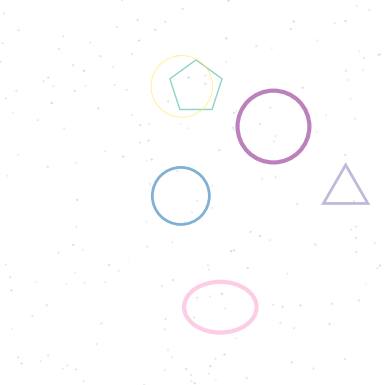[{"shape": "pentagon", "thickness": 1, "radius": 0.36, "center": [0.509, 0.773]}, {"shape": "triangle", "thickness": 2, "radius": 0.33, "center": [0.898, 0.505]}, {"shape": "circle", "thickness": 2, "radius": 0.37, "center": [0.47, 0.491]}, {"shape": "oval", "thickness": 3, "radius": 0.47, "center": [0.572, 0.202]}, {"shape": "circle", "thickness": 3, "radius": 0.47, "center": [0.71, 0.671]}, {"shape": "circle", "thickness": 0.5, "radius": 0.4, "center": [0.472, 0.776]}]